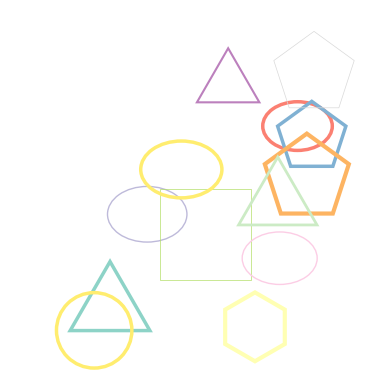[{"shape": "triangle", "thickness": 2.5, "radius": 0.6, "center": [0.286, 0.201]}, {"shape": "hexagon", "thickness": 3, "radius": 0.45, "center": [0.662, 0.151]}, {"shape": "oval", "thickness": 1, "radius": 0.52, "center": [0.382, 0.443]}, {"shape": "oval", "thickness": 2.5, "radius": 0.45, "center": [0.773, 0.673]}, {"shape": "pentagon", "thickness": 2.5, "radius": 0.47, "center": [0.81, 0.643]}, {"shape": "pentagon", "thickness": 3, "radius": 0.57, "center": [0.797, 0.538]}, {"shape": "square", "thickness": 0.5, "radius": 0.59, "center": [0.534, 0.391]}, {"shape": "oval", "thickness": 1, "radius": 0.49, "center": [0.726, 0.329]}, {"shape": "pentagon", "thickness": 0.5, "radius": 0.55, "center": [0.816, 0.809]}, {"shape": "triangle", "thickness": 1.5, "radius": 0.47, "center": [0.593, 0.781]}, {"shape": "triangle", "thickness": 2, "radius": 0.59, "center": [0.722, 0.475]}, {"shape": "oval", "thickness": 2.5, "radius": 0.53, "center": [0.471, 0.56]}, {"shape": "circle", "thickness": 2.5, "radius": 0.49, "center": [0.245, 0.142]}]